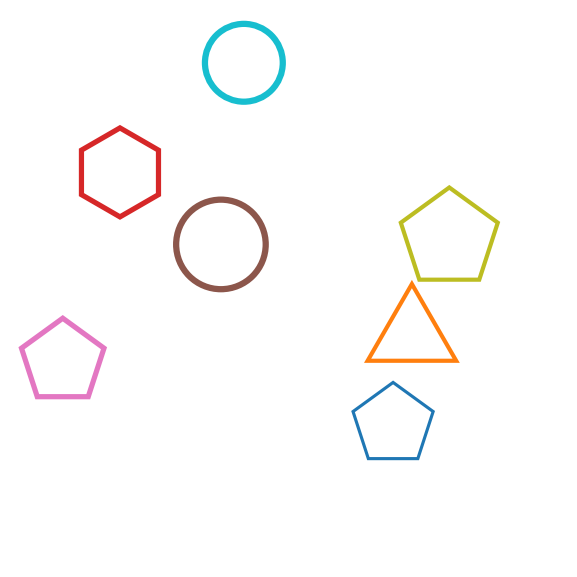[{"shape": "pentagon", "thickness": 1.5, "radius": 0.36, "center": [0.681, 0.264]}, {"shape": "triangle", "thickness": 2, "radius": 0.44, "center": [0.713, 0.419]}, {"shape": "hexagon", "thickness": 2.5, "radius": 0.39, "center": [0.208, 0.701]}, {"shape": "circle", "thickness": 3, "radius": 0.39, "center": [0.383, 0.576]}, {"shape": "pentagon", "thickness": 2.5, "radius": 0.38, "center": [0.109, 0.373]}, {"shape": "pentagon", "thickness": 2, "radius": 0.44, "center": [0.778, 0.586]}, {"shape": "circle", "thickness": 3, "radius": 0.34, "center": [0.422, 0.89]}]